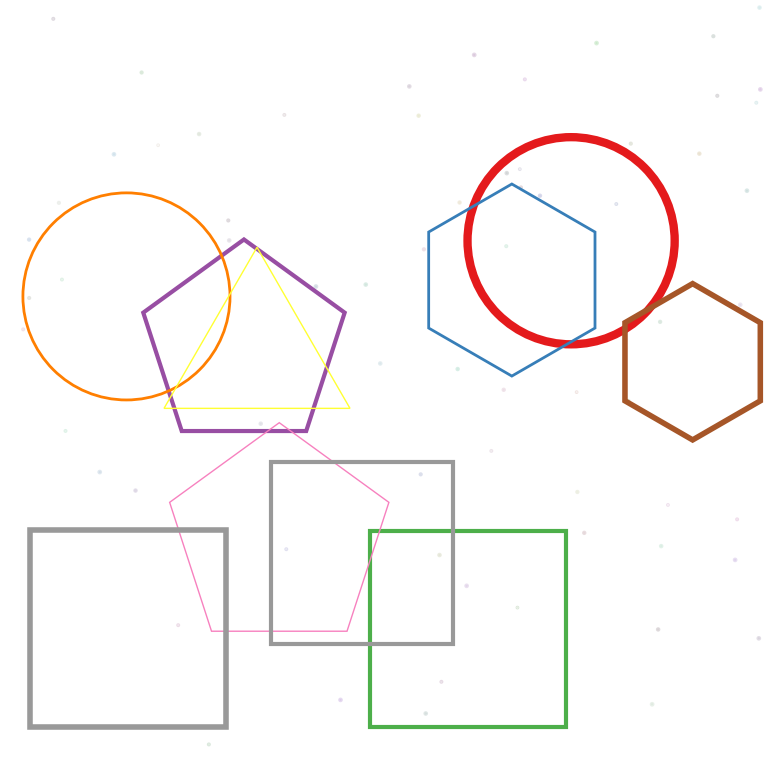[{"shape": "circle", "thickness": 3, "radius": 0.67, "center": [0.742, 0.687]}, {"shape": "hexagon", "thickness": 1, "radius": 0.62, "center": [0.665, 0.636]}, {"shape": "square", "thickness": 1.5, "radius": 0.64, "center": [0.608, 0.183]}, {"shape": "pentagon", "thickness": 1.5, "radius": 0.69, "center": [0.317, 0.551]}, {"shape": "circle", "thickness": 1, "radius": 0.67, "center": [0.164, 0.615]}, {"shape": "triangle", "thickness": 0.5, "radius": 0.7, "center": [0.334, 0.539]}, {"shape": "hexagon", "thickness": 2, "radius": 0.51, "center": [0.9, 0.53]}, {"shape": "pentagon", "thickness": 0.5, "radius": 0.75, "center": [0.363, 0.301]}, {"shape": "square", "thickness": 2, "radius": 0.64, "center": [0.166, 0.184]}, {"shape": "square", "thickness": 1.5, "radius": 0.59, "center": [0.47, 0.282]}]